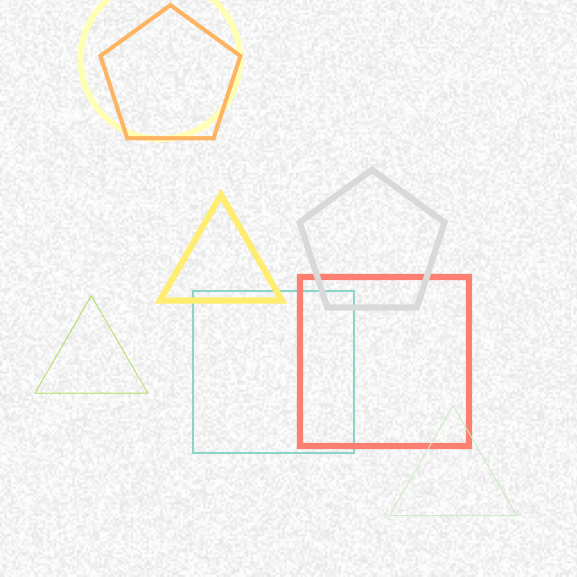[{"shape": "square", "thickness": 1, "radius": 0.7, "center": [0.474, 0.355]}, {"shape": "circle", "thickness": 3, "radius": 0.69, "center": [0.278, 0.896]}, {"shape": "square", "thickness": 3, "radius": 0.73, "center": [0.666, 0.373]}, {"shape": "pentagon", "thickness": 2, "radius": 0.64, "center": [0.295, 0.863]}, {"shape": "triangle", "thickness": 0.5, "radius": 0.56, "center": [0.158, 0.375]}, {"shape": "pentagon", "thickness": 3, "radius": 0.66, "center": [0.644, 0.573]}, {"shape": "triangle", "thickness": 0.5, "radius": 0.64, "center": [0.785, 0.17]}, {"shape": "triangle", "thickness": 3, "radius": 0.61, "center": [0.383, 0.54]}]